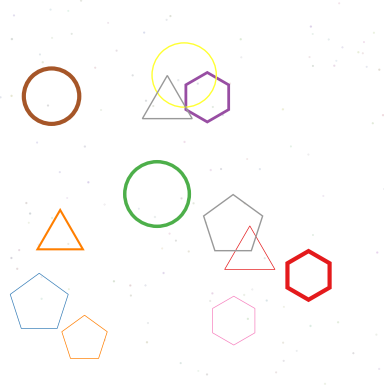[{"shape": "triangle", "thickness": 0.5, "radius": 0.38, "center": [0.649, 0.338]}, {"shape": "hexagon", "thickness": 3, "radius": 0.32, "center": [0.801, 0.285]}, {"shape": "pentagon", "thickness": 0.5, "radius": 0.4, "center": [0.102, 0.211]}, {"shape": "circle", "thickness": 2.5, "radius": 0.42, "center": [0.408, 0.496]}, {"shape": "hexagon", "thickness": 2, "radius": 0.32, "center": [0.538, 0.747]}, {"shape": "triangle", "thickness": 1.5, "radius": 0.34, "center": [0.156, 0.386]}, {"shape": "pentagon", "thickness": 0.5, "radius": 0.31, "center": [0.22, 0.119]}, {"shape": "circle", "thickness": 1, "radius": 0.42, "center": [0.478, 0.805]}, {"shape": "circle", "thickness": 3, "radius": 0.36, "center": [0.134, 0.75]}, {"shape": "hexagon", "thickness": 0.5, "radius": 0.32, "center": [0.607, 0.167]}, {"shape": "pentagon", "thickness": 1, "radius": 0.4, "center": [0.606, 0.414]}, {"shape": "triangle", "thickness": 1, "radius": 0.37, "center": [0.435, 0.729]}]